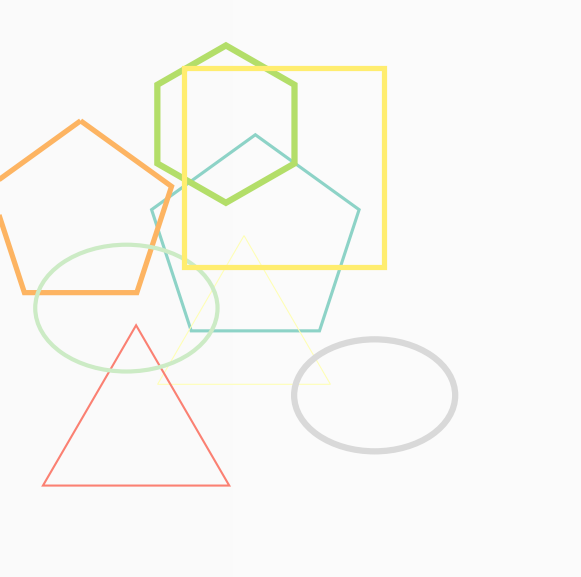[{"shape": "pentagon", "thickness": 1.5, "radius": 0.94, "center": [0.439, 0.578]}, {"shape": "triangle", "thickness": 0.5, "radius": 0.86, "center": [0.42, 0.419]}, {"shape": "triangle", "thickness": 1, "radius": 0.93, "center": [0.234, 0.251]}, {"shape": "pentagon", "thickness": 2.5, "radius": 0.82, "center": [0.139, 0.625]}, {"shape": "hexagon", "thickness": 3, "radius": 0.68, "center": [0.389, 0.784]}, {"shape": "oval", "thickness": 3, "radius": 0.69, "center": [0.645, 0.315]}, {"shape": "oval", "thickness": 2, "radius": 0.78, "center": [0.217, 0.466]}, {"shape": "square", "thickness": 2.5, "radius": 0.86, "center": [0.489, 0.709]}]